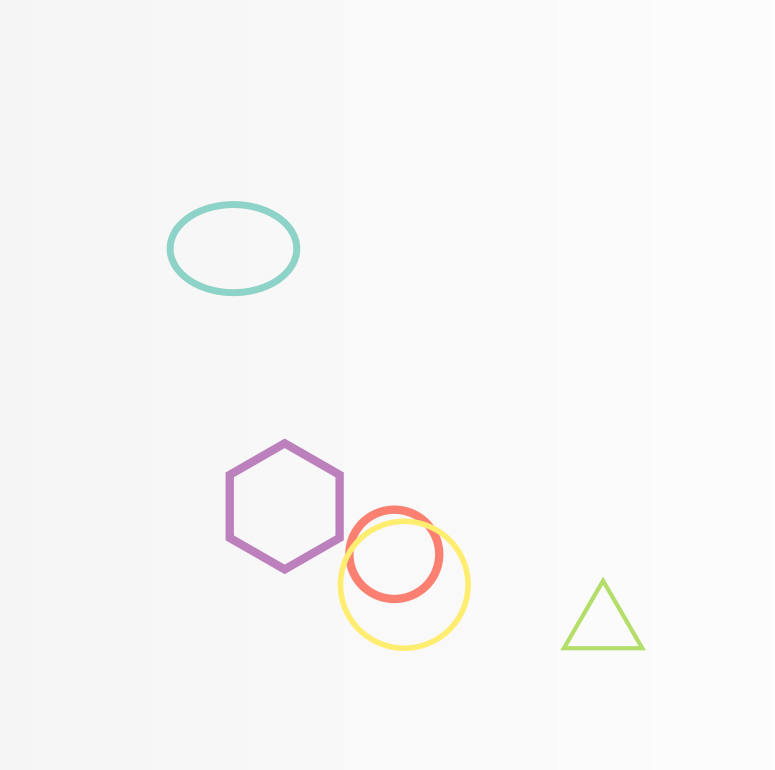[{"shape": "oval", "thickness": 2.5, "radius": 0.41, "center": [0.301, 0.677]}, {"shape": "circle", "thickness": 3, "radius": 0.29, "center": [0.509, 0.28]}, {"shape": "triangle", "thickness": 1.5, "radius": 0.29, "center": [0.778, 0.187]}, {"shape": "hexagon", "thickness": 3, "radius": 0.41, "center": [0.367, 0.342]}, {"shape": "circle", "thickness": 2, "radius": 0.41, "center": [0.522, 0.241]}]